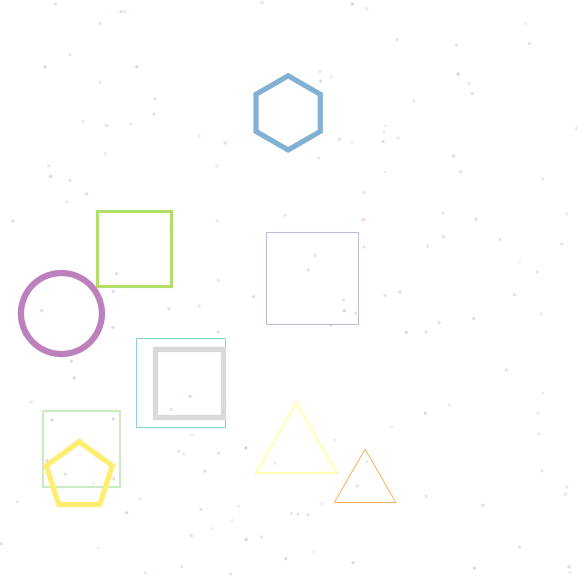[{"shape": "square", "thickness": 0.5, "radius": 0.39, "center": [0.313, 0.337]}, {"shape": "triangle", "thickness": 1, "radius": 0.4, "center": [0.513, 0.22]}, {"shape": "square", "thickness": 0.5, "radius": 0.4, "center": [0.541, 0.518]}, {"shape": "hexagon", "thickness": 2.5, "radius": 0.32, "center": [0.499, 0.804]}, {"shape": "triangle", "thickness": 0.5, "radius": 0.31, "center": [0.632, 0.16]}, {"shape": "square", "thickness": 1.5, "radius": 0.32, "center": [0.233, 0.569]}, {"shape": "square", "thickness": 2.5, "radius": 0.29, "center": [0.327, 0.336]}, {"shape": "circle", "thickness": 3, "radius": 0.35, "center": [0.106, 0.456]}, {"shape": "square", "thickness": 1, "radius": 0.33, "center": [0.141, 0.221]}, {"shape": "pentagon", "thickness": 2.5, "radius": 0.3, "center": [0.137, 0.174]}]